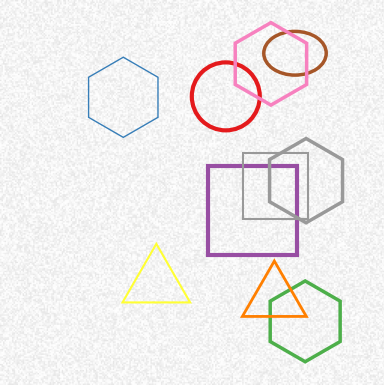[{"shape": "circle", "thickness": 3, "radius": 0.44, "center": [0.586, 0.75]}, {"shape": "hexagon", "thickness": 1, "radius": 0.52, "center": [0.32, 0.747]}, {"shape": "hexagon", "thickness": 2.5, "radius": 0.52, "center": [0.793, 0.165]}, {"shape": "square", "thickness": 3, "radius": 0.58, "center": [0.655, 0.453]}, {"shape": "triangle", "thickness": 2, "radius": 0.48, "center": [0.713, 0.226]}, {"shape": "triangle", "thickness": 1.5, "radius": 0.51, "center": [0.406, 0.265]}, {"shape": "oval", "thickness": 2.5, "radius": 0.41, "center": [0.766, 0.862]}, {"shape": "hexagon", "thickness": 2.5, "radius": 0.54, "center": [0.704, 0.834]}, {"shape": "hexagon", "thickness": 2.5, "radius": 0.55, "center": [0.795, 0.531]}, {"shape": "square", "thickness": 1.5, "radius": 0.43, "center": [0.715, 0.517]}]